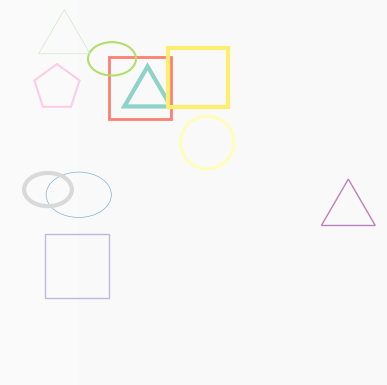[{"shape": "triangle", "thickness": 3, "radius": 0.35, "center": [0.381, 0.758]}, {"shape": "circle", "thickness": 2, "radius": 0.34, "center": [0.535, 0.63]}, {"shape": "square", "thickness": 1, "radius": 0.41, "center": [0.198, 0.309]}, {"shape": "square", "thickness": 2, "radius": 0.4, "center": [0.361, 0.772]}, {"shape": "oval", "thickness": 0.5, "radius": 0.42, "center": [0.203, 0.494]}, {"shape": "oval", "thickness": 1.5, "radius": 0.31, "center": [0.289, 0.847]}, {"shape": "pentagon", "thickness": 1.5, "radius": 0.31, "center": [0.147, 0.772]}, {"shape": "oval", "thickness": 3, "radius": 0.31, "center": [0.124, 0.508]}, {"shape": "triangle", "thickness": 1, "radius": 0.4, "center": [0.899, 0.454]}, {"shape": "triangle", "thickness": 0.5, "radius": 0.38, "center": [0.166, 0.899]}, {"shape": "square", "thickness": 3, "radius": 0.39, "center": [0.512, 0.799]}]